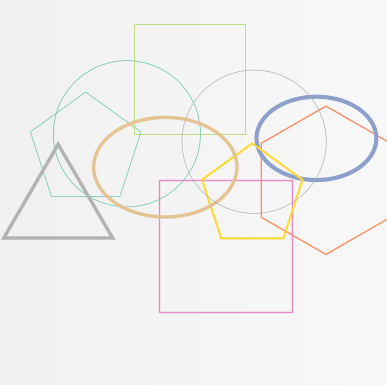[{"shape": "circle", "thickness": 0.5, "radius": 0.95, "center": [0.328, 0.653]}, {"shape": "pentagon", "thickness": 0.5, "radius": 0.75, "center": [0.221, 0.611]}, {"shape": "hexagon", "thickness": 1, "radius": 0.96, "center": [0.841, 0.532]}, {"shape": "oval", "thickness": 3, "radius": 0.77, "center": [0.817, 0.641]}, {"shape": "square", "thickness": 1, "radius": 0.86, "center": [0.582, 0.361]}, {"shape": "square", "thickness": 0.5, "radius": 0.72, "center": [0.488, 0.795]}, {"shape": "pentagon", "thickness": 1.5, "radius": 0.68, "center": [0.651, 0.491]}, {"shape": "oval", "thickness": 2.5, "radius": 0.92, "center": [0.427, 0.566]}, {"shape": "circle", "thickness": 0.5, "radius": 0.93, "center": [0.656, 0.632]}, {"shape": "triangle", "thickness": 2.5, "radius": 0.81, "center": [0.15, 0.463]}]